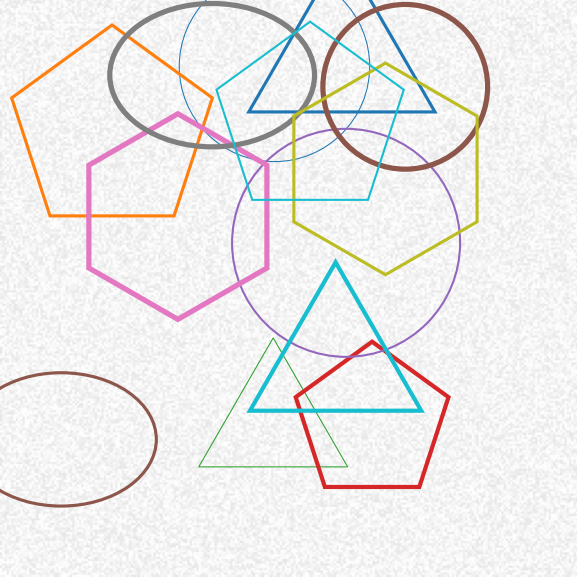[{"shape": "circle", "thickness": 0.5, "radius": 0.82, "center": [0.475, 0.884]}, {"shape": "triangle", "thickness": 1.5, "radius": 0.93, "center": [0.592, 0.898]}, {"shape": "pentagon", "thickness": 1.5, "radius": 0.91, "center": [0.194, 0.773]}, {"shape": "triangle", "thickness": 0.5, "radius": 0.74, "center": [0.473, 0.265]}, {"shape": "pentagon", "thickness": 2, "radius": 0.7, "center": [0.644, 0.268]}, {"shape": "circle", "thickness": 1, "radius": 0.99, "center": [0.599, 0.579]}, {"shape": "oval", "thickness": 1.5, "radius": 0.82, "center": [0.106, 0.238]}, {"shape": "circle", "thickness": 2.5, "radius": 0.71, "center": [0.702, 0.849]}, {"shape": "hexagon", "thickness": 2.5, "radius": 0.89, "center": [0.308, 0.624]}, {"shape": "oval", "thickness": 2.5, "radius": 0.89, "center": [0.367, 0.869]}, {"shape": "hexagon", "thickness": 1.5, "radius": 0.92, "center": [0.667, 0.707]}, {"shape": "pentagon", "thickness": 1, "radius": 0.85, "center": [0.537, 0.791]}, {"shape": "triangle", "thickness": 2, "radius": 0.86, "center": [0.581, 0.374]}]